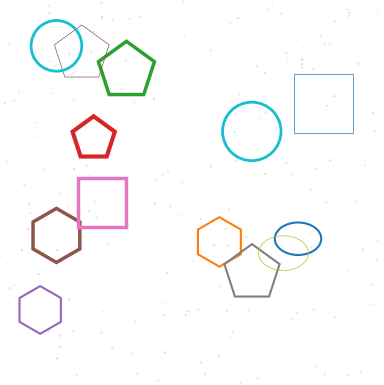[{"shape": "oval", "thickness": 1.5, "radius": 0.3, "center": [0.774, 0.38]}, {"shape": "square", "thickness": 0.5, "radius": 0.38, "center": [0.839, 0.731]}, {"shape": "hexagon", "thickness": 1.5, "radius": 0.32, "center": [0.57, 0.372]}, {"shape": "pentagon", "thickness": 2.5, "radius": 0.38, "center": [0.328, 0.816]}, {"shape": "pentagon", "thickness": 3, "radius": 0.29, "center": [0.243, 0.64]}, {"shape": "hexagon", "thickness": 1.5, "radius": 0.31, "center": [0.104, 0.195]}, {"shape": "hexagon", "thickness": 2.5, "radius": 0.35, "center": [0.147, 0.388]}, {"shape": "pentagon", "thickness": 0.5, "radius": 0.37, "center": [0.212, 0.86]}, {"shape": "square", "thickness": 2.5, "radius": 0.32, "center": [0.265, 0.474]}, {"shape": "pentagon", "thickness": 1.5, "radius": 0.38, "center": [0.655, 0.291]}, {"shape": "oval", "thickness": 0.5, "radius": 0.32, "center": [0.736, 0.343]}, {"shape": "circle", "thickness": 2, "radius": 0.38, "center": [0.654, 0.659]}, {"shape": "circle", "thickness": 2, "radius": 0.33, "center": [0.147, 0.881]}]